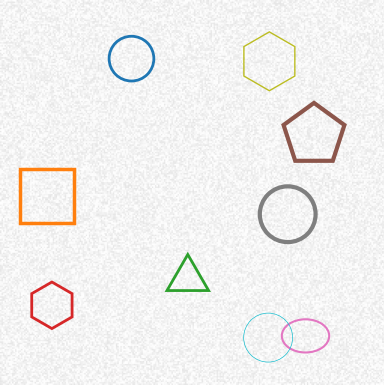[{"shape": "circle", "thickness": 2, "radius": 0.29, "center": [0.342, 0.848]}, {"shape": "square", "thickness": 2.5, "radius": 0.35, "center": [0.122, 0.49]}, {"shape": "triangle", "thickness": 2, "radius": 0.31, "center": [0.488, 0.277]}, {"shape": "hexagon", "thickness": 2, "radius": 0.3, "center": [0.135, 0.207]}, {"shape": "pentagon", "thickness": 3, "radius": 0.42, "center": [0.816, 0.65]}, {"shape": "oval", "thickness": 1.5, "radius": 0.31, "center": [0.794, 0.128]}, {"shape": "circle", "thickness": 3, "radius": 0.36, "center": [0.747, 0.444]}, {"shape": "hexagon", "thickness": 1, "radius": 0.38, "center": [0.7, 0.841]}, {"shape": "circle", "thickness": 0.5, "radius": 0.32, "center": [0.696, 0.123]}]